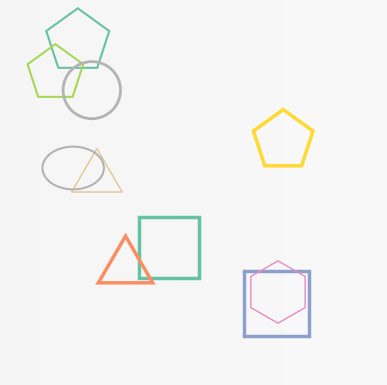[{"shape": "square", "thickness": 2.5, "radius": 0.39, "center": [0.436, 0.357]}, {"shape": "pentagon", "thickness": 1.5, "radius": 0.43, "center": [0.201, 0.893]}, {"shape": "triangle", "thickness": 2.5, "radius": 0.4, "center": [0.324, 0.306]}, {"shape": "square", "thickness": 2.5, "radius": 0.42, "center": [0.714, 0.212]}, {"shape": "hexagon", "thickness": 1, "radius": 0.4, "center": [0.717, 0.241]}, {"shape": "pentagon", "thickness": 1.5, "radius": 0.38, "center": [0.143, 0.81]}, {"shape": "pentagon", "thickness": 2.5, "radius": 0.4, "center": [0.731, 0.635]}, {"shape": "triangle", "thickness": 1, "radius": 0.38, "center": [0.25, 0.539]}, {"shape": "circle", "thickness": 2, "radius": 0.37, "center": [0.237, 0.766]}, {"shape": "oval", "thickness": 1.5, "radius": 0.4, "center": [0.189, 0.564]}]